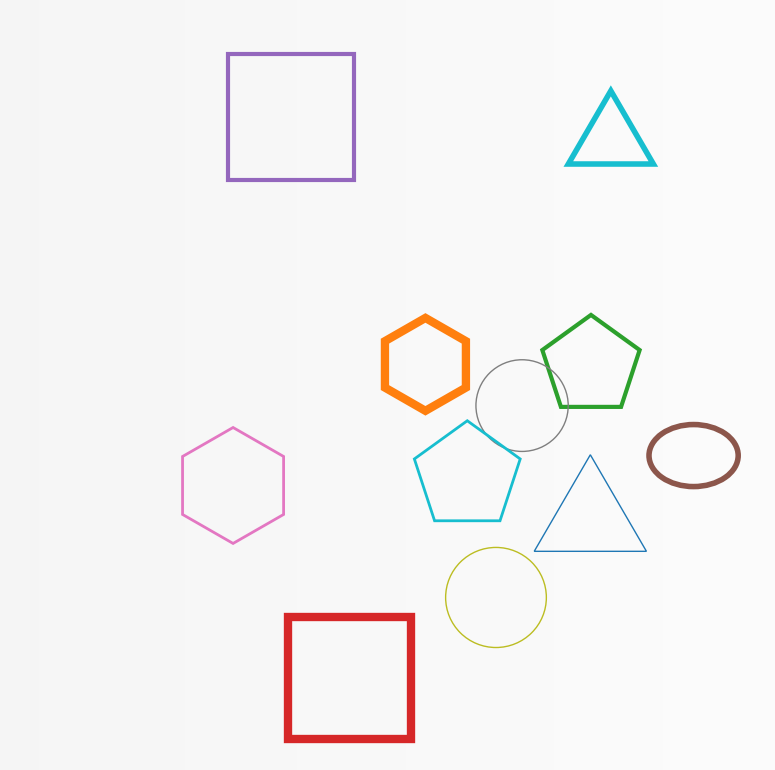[{"shape": "triangle", "thickness": 0.5, "radius": 0.42, "center": [0.762, 0.326]}, {"shape": "hexagon", "thickness": 3, "radius": 0.3, "center": [0.549, 0.527]}, {"shape": "pentagon", "thickness": 1.5, "radius": 0.33, "center": [0.763, 0.525]}, {"shape": "square", "thickness": 3, "radius": 0.4, "center": [0.451, 0.119]}, {"shape": "square", "thickness": 1.5, "radius": 0.41, "center": [0.375, 0.848]}, {"shape": "oval", "thickness": 2, "radius": 0.29, "center": [0.895, 0.408]}, {"shape": "hexagon", "thickness": 1, "radius": 0.38, "center": [0.301, 0.37]}, {"shape": "circle", "thickness": 0.5, "radius": 0.3, "center": [0.674, 0.473]}, {"shape": "circle", "thickness": 0.5, "radius": 0.32, "center": [0.64, 0.224]}, {"shape": "triangle", "thickness": 2, "radius": 0.32, "center": [0.788, 0.819]}, {"shape": "pentagon", "thickness": 1, "radius": 0.36, "center": [0.603, 0.382]}]